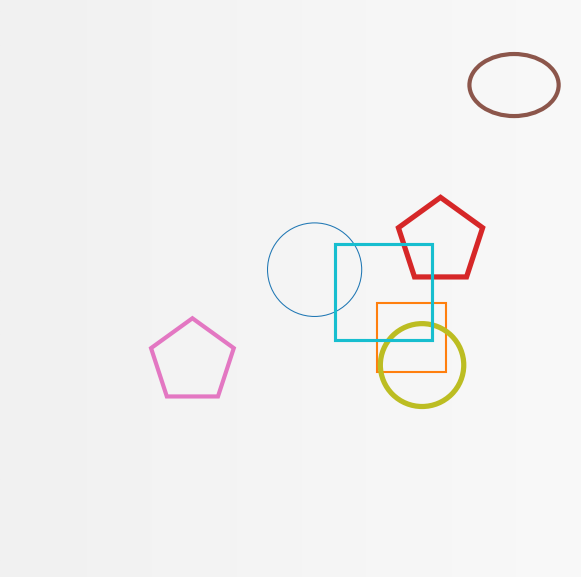[{"shape": "circle", "thickness": 0.5, "radius": 0.41, "center": [0.541, 0.532]}, {"shape": "square", "thickness": 1, "radius": 0.3, "center": [0.708, 0.415]}, {"shape": "pentagon", "thickness": 2.5, "radius": 0.38, "center": [0.758, 0.581]}, {"shape": "oval", "thickness": 2, "radius": 0.38, "center": [0.884, 0.852]}, {"shape": "pentagon", "thickness": 2, "radius": 0.37, "center": [0.331, 0.373]}, {"shape": "circle", "thickness": 2.5, "radius": 0.36, "center": [0.726, 0.367]}, {"shape": "square", "thickness": 1.5, "radius": 0.42, "center": [0.66, 0.493]}]